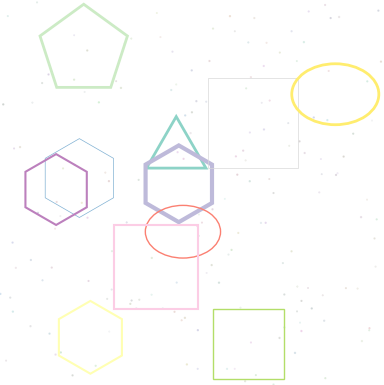[{"shape": "triangle", "thickness": 2, "radius": 0.45, "center": [0.458, 0.608]}, {"shape": "hexagon", "thickness": 1.5, "radius": 0.47, "center": [0.235, 0.124]}, {"shape": "hexagon", "thickness": 3, "radius": 0.5, "center": [0.464, 0.523]}, {"shape": "oval", "thickness": 1, "radius": 0.49, "center": [0.475, 0.398]}, {"shape": "hexagon", "thickness": 0.5, "radius": 0.51, "center": [0.206, 0.538]}, {"shape": "square", "thickness": 1, "radius": 0.46, "center": [0.645, 0.107]}, {"shape": "square", "thickness": 1.5, "radius": 0.54, "center": [0.405, 0.308]}, {"shape": "square", "thickness": 0.5, "radius": 0.58, "center": [0.657, 0.681]}, {"shape": "hexagon", "thickness": 1.5, "radius": 0.46, "center": [0.146, 0.508]}, {"shape": "pentagon", "thickness": 2, "radius": 0.6, "center": [0.217, 0.87]}, {"shape": "oval", "thickness": 2, "radius": 0.57, "center": [0.871, 0.755]}]